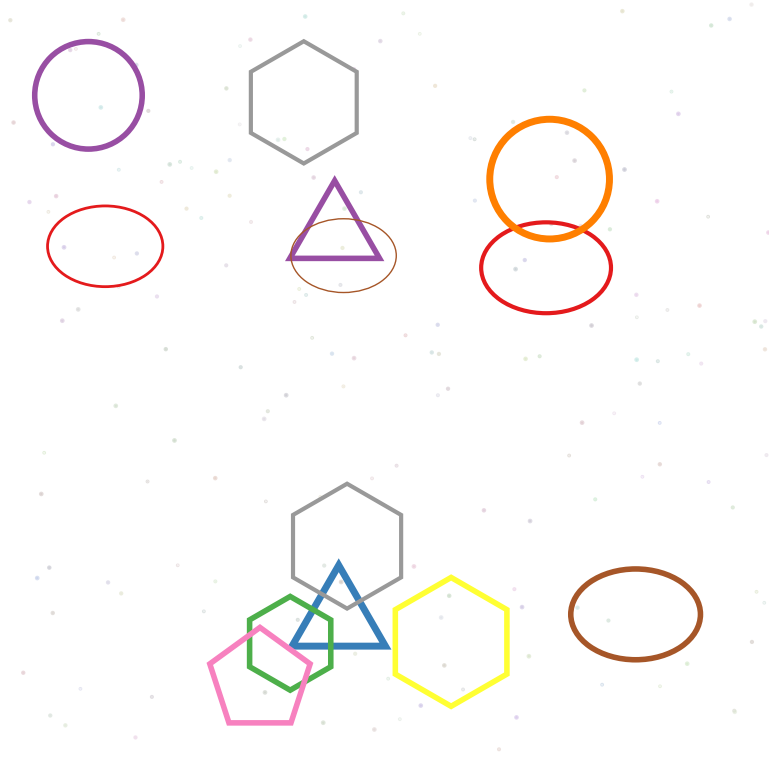[{"shape": "oval", "thickness": 1, "radius": 0.37, "center": [0.137, 0.68]}, {"shape": "oval", "thickness": 1.5, "radius": 0.42, "center": [0.709, 0.652]}, {"shape": "triangle", "thickness": 2.5, "radius": 0.35, "center": [0.44, 0.196]}, {"shape": "hexagon", "thickness": 2, "radius": 0.3, "center": [0.377, 0.165]}, {"shape": "circle", "thickness": 2, "radius": 0.35, "center": [0.115, 0.876]}, {"shape": "triangle", "thickness": 2, "radius": 0.34, "center": [0.435, 0.698]}, {"shape": "circle", "thickness": 2.5, "radius": 0.39, "center": [0.714, 0.767]}, {"shape": "hexagon", "thickness": 2, "radius": 0.42, "center": [0.586, 0.166]}, {"shape": "oval", "thickness": 2, "radius": 0.42, "center": [0.825, 0.202]}, {"shape": "oval", "thickness": 0.5, "radius": 0.34, "center": [0.446, 0.668]}, {"shape": "pentagon", "thickness": 2, "radius": 0.34, "center": [0.338, 0.117]}, {"shape": "hexagon", "thickness": 1.5, "radius": 0.41, "center": [0.451, 0.291]}, {"shape": "hexagon", "thickness": 1.5, "radius": 0.4, "center": [0.395, 0.867]}]